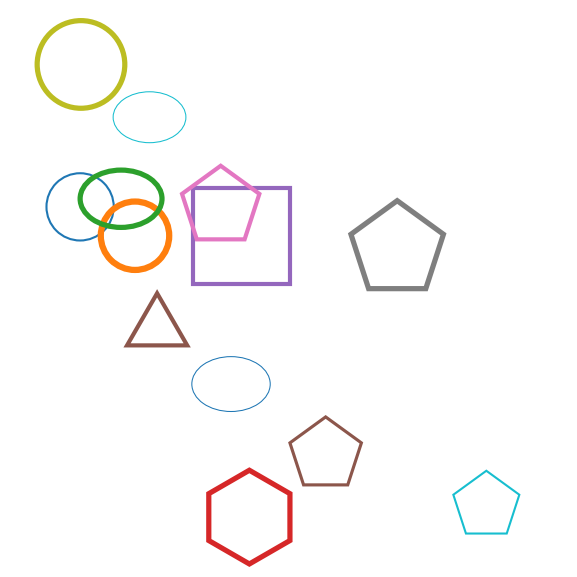[{"shape": "oval", "thickness": 0.5, "radius": 0.34, "center": [0.4, 0.334]}, {"shape": "circle", "thickness": 1, "radius": 0.29, "center": [0.139, 0.641]}, {"shape": "circle", "thickness": 3, "radius": 0.3, "center": [0.234, 0.591]}, {"shape": "oval", "thickness": 2.5, "radius": 0.35, "center": [0.21, 0.655]}, {"shape": "hexagon", "thickness": 2.5, "radius": 0.41, "center": [0.432, 0.104]}, {"shape": "square", "thickness": 2, "radius": 0.42, "center": [0.418, 0.591]}, {"shape": "triangle", "thickness": 2, "radius": 0.3, "center": [0.272, 0.431]}, {"shape": "pentagon", "thickness": 1.5, "radius": 0.33, "center": [0.564, 0.212]}, {"shape": "pentagon", "thickness": 2, "radius": 0.35, "center": [0.382, 0.642]}, {"shape": "pentagon", "thickness": 2.5, "radius": 0.42, "center": [0.688, 0.567]}, {"shape": "circle", "thickness": 2.5, "radius": 0.38, "center": [0.14, 0.888]}, {"shape": "pentagon", "thickness": 1, "radius": 0.3, "center": [0.842, 0.124]}, {"shape": "oval", "thickness": 0.5, "radius": 0.31, "center": [0.259, 0.796]}]